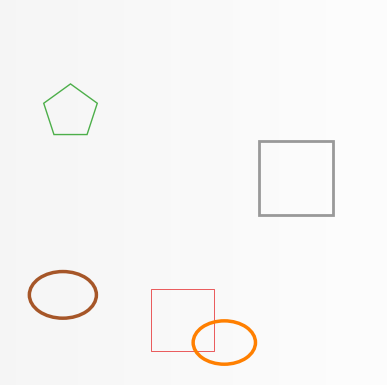[{"shape": "square", "thickness": 0.5, "radius": 0.41, "center": [0.471, 0.169]}, {"shape": "pentagon", "thickness": 1, "radius": 0.36, "center": [0.182, 0.709]}, {"shape": "oval", "thickness": 2.5, "radius": 0.4, "center": [0.579, 0.11]}, {"shape": "oval", "thickness": 2.5, "radius": 0.43, "center": [0.162, 0.234]}, {"shape": "square", "thickness": 2, "radius": 0.48, "center": [0.765, 0.537]}]